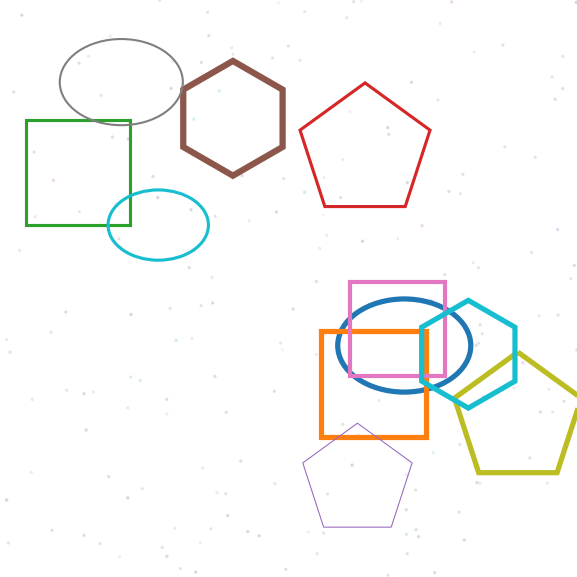[{"shape": "oval", "thickness": 2.5, "radius": 0.58, "center": [0.7, 0.401]}, {"shape": "square", "thickness": 2.5, "radius": 0.46, "center": [0.646, 0.334]}, {"shape": "square", "thickness": 1.5, "radius": 0.45, "center": [0.135, 0.7]}, {"shape": "pentagon", "thickness": 1.5, "radius": 0.59, "center": [0.632, 0.737]}, {"shape": "pentagon", "thickness": 0.5, "radius": 0.5, "center": [0.619, 0.167]}, {"shape": "hexagon", "thickness": 3, "radius": 0.5, "center": [0.403, 0.794]}, {"shape": "square", "thickness": 2, "radius": 0.41, "center": [0.689, 0.429]}, {"shape": "oval", "thickness": 1, "radius": 0.53, "center": [0.21, 0.857]}, {"shape": "pentagon", "thickness": 2.5, "radius": 0.58, "center": [0.897, 0.274]}, {"shape": "oval", "thickness": 1.5, "radius": 0.43, "center": [0.274, 0.609]}, {"shape": "hexagon", "thickness": 2.5, "radius": 0.47, "center": [0.811, 0.386]}]